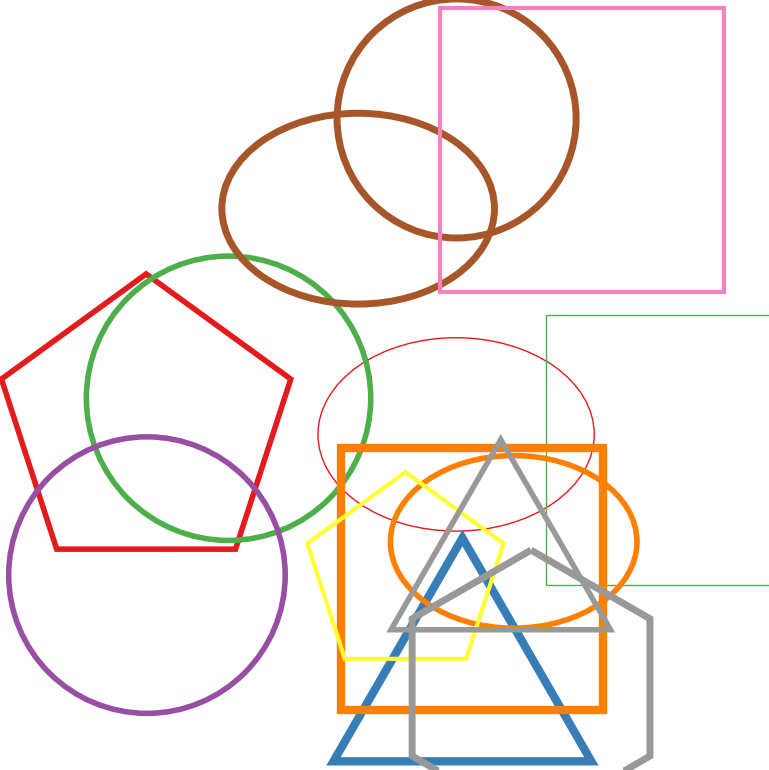[{"shape": "pentagon", "thickness": 2, "radius": 0.99, "center": [0.19, 0.447]}, {"shape": "oval", "thickness": 0.5, "radius": 0.9, "center": [0.592, 0.436]}, {"shape": "triangle", "thickness": 3, "radius": 0.97, "center": [0.601, 0.108]}, {"shape": "square", "thickness": 0.5, "radius": 0.87, "center": [0.884, 0.416]}, {"shape": "circle", "thickness": 2, "radius": 0.92, "center": [0.297, 0.483]}, {"shape": "circle", "thickness": 2, "radius": 0.9, "center": [0.191, 0.253]}, {"shape": "square", "thickness": 3, "radius": 0.85, "center": [0.613, 0.248]}, {"shape": "oval", "thickness": 2, "radius": 0.8, "center": [0.667, 0.296]}, {"shape": "pentagon", "thickness": 1.5, "radius": 0.67, "center": [0.527, 0.253]}, {"shape": "oval", "thickness": 2.5, "radius": 0.89, "center": [0.465, 0.729]}, {"shape": "circle", "thickness": 2.5, "radius": 0.78, "center": [0.593, 0.846]}, {"shape": "square", "thickness": 1.5, "radius": 0.92, "center": [0.756, 0.805]}, {"shape": "hexagon", "thickness": 2.5, "radius": 0.89, "center": [0.69, 0.107]}, {"shape": "triangle", "thickness": 2, "radius": 0.82, "center": [0.65, 0.264]}]